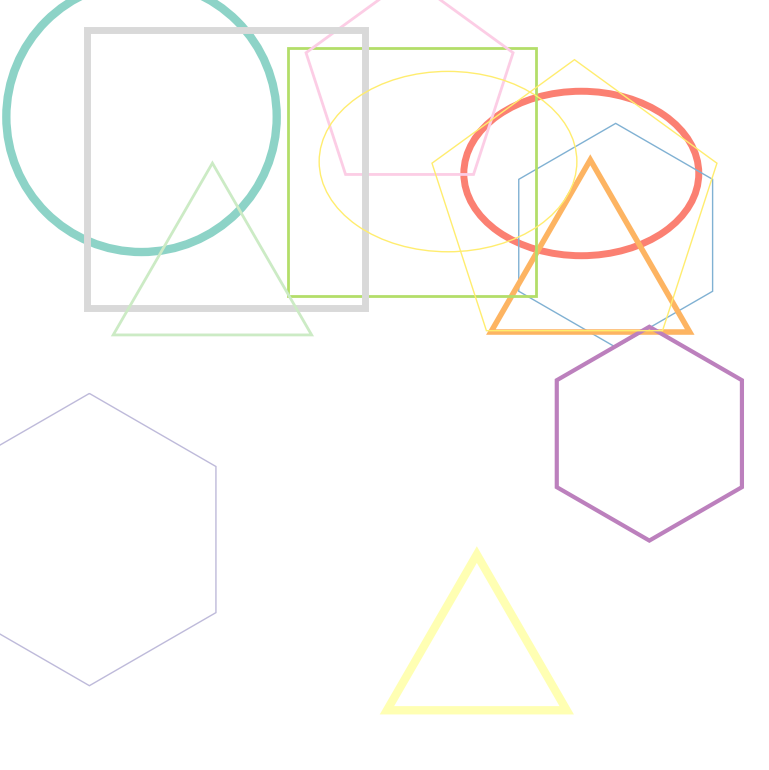[{"shape": "circle", "thickness": 3, "radius": 0.88, "center": [0.184, 0.848]}, {"shape": "triangle", "thickness": 3, "radius": 0.67, "center": [0.619, 0.145]}, {"shape": "hexagon", "thickness": 0.5, "radius": 0.95, "center": [0.116, 0.299]}, {"shape": "oval", "thickness": 2.5, "radius": 0.76, "center": [0.755, 0.775]}, {"shape": "hexagon", "thickness": 0.5, "radius": 0.73, "center": [0.8, 0.694]}, {"shape": "triangle", "thickness": 2, "radius": 0.75, "center": [0.767, 0.643]}, {"shape": "square", "thickness": 1, "radius": 0.81, "center": [0.534, 0.776]}, {"shape": "pentagon", "thickness": 1, "radius": 0.71, "center": [0.532, 0.888]}, {"shape": "square", "thickness": 2.5, "radius": 0.9, "center": [0.294, 0.78]}, {"shape": "hexagon", "thickness": 1.5, "radius": 0.69, "center": [0.843, 0.437]}, {"shape": "triangle", "thickness": 1, "radius": 0.74, "center": [0.276, 0.639]}, {"shape": "pentagon", "thickness": 0.5, "radius": 0.97, "center": [0.746, 0.728]}, {"shape": "oval", "thickness": 0.5, "radius": 0.84, "center": [0.582, 0.79]}]